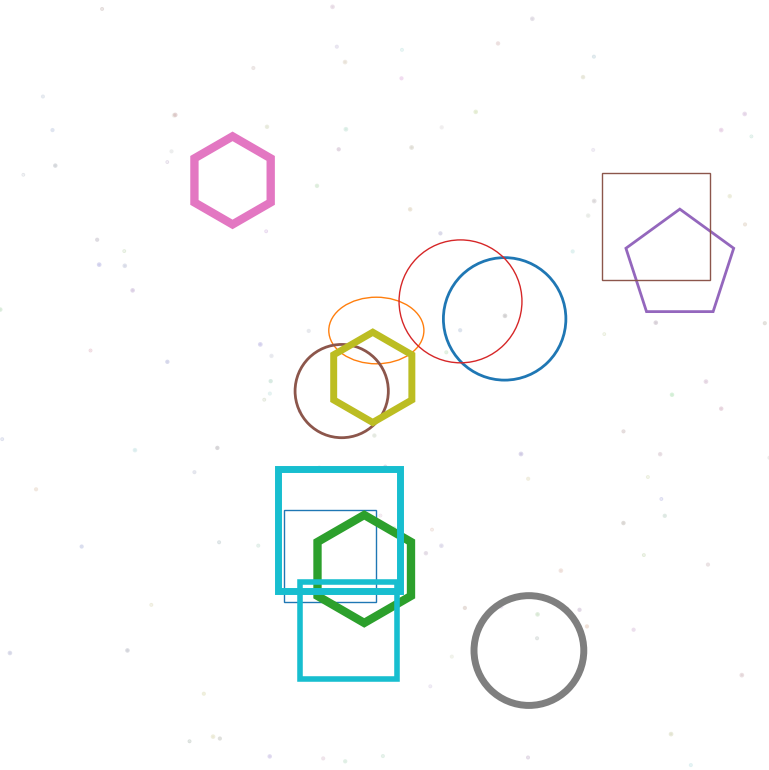[{"shape": "circle", "thickness": 1, "radius": 0.4, "center": [0.655, 0.586]}, {"shape": "square", "thickness": 0.5, "radius": 0.3, "center": [0.429, 0.278]}, {"shape": "oval", "thickness": 0.5, "radius": 0.31, "center": [0.489, 0.571]}, {"shape": "hexagon", "thickness": 3, "radius": 0.35, "center": [0.473, 0.261]}, {"shape": "circle", "thickness": 0.5, "radius": 0.4, "center": [0.598, 0.609]}, {"shape": "pentagon", "thickness": 1, "radius": 0.37, "center": [0.883, 0.655]}, {"shape": "square", "thickness": 0.5, "radius": 0.35, "center": [0.852, 0.706]}, {"shape": "circle", "thickness": 1, "radius": 0.3, "center": [0.444, 0.492]}, {"shape": "hexagon", "thickness": 3, "radius": 0.29, "center": [0.302, 0.766]}, {"shape": "circle", "thickness": 2.5, "radius": 0.36, "center": [0.687, 0.155]}, {"shape": "hexagon", "thickness": 2.5, "radius": 0.29, "center": [0.484, 0.51]}, {"shape": "square", "thickness": 2, "radius": 0.31, "center": [0.452, 0.181]}, {"shape": "square", "thickness": 2.5, "radius": 0.4, "center": [0.441, 0.311]}]